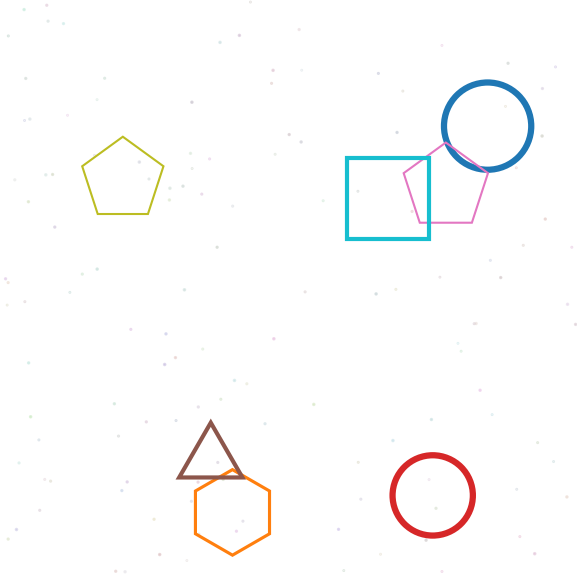[{"shape": "circle", "thickness": 3, "radius": 0.38, "center": [0.844, 0.781]}, {"shape": "hexagon", "thickness": 1.5, "radius": 0.37, "center": [0.403, 0.112]}, {"shape": "circle", "thickness": 3, "radius": 0.35, "center": [0.749, 0.141]}, {"shape": "triangle", "thickness": 2, "radius": 0.32, "center": [0.365, 0.204]}, {"shape": "pentagon", "thickness": 1, "radius": 0.38, "center": [0.772, 0.676]}, {"shape": "pentagon", "thickness": 1, "radius": 0.37, "center": [0.213, 0.688]}, {"shape": "square", "thickness": 2, "radius": 0.35, "center": [0.672, 0.655]}]